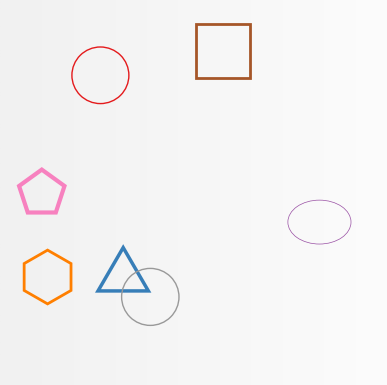[{"shape": "circle", "thickness": 1, "radius": 0.37, "center": [0.259, 0.804]}, {"shape": "triangle", "thickness": 2.5, "radius": 0.38, "center": [0.318, 0.282]}, {"shape": "oval", "thickness": 0.5, "radius": 0.41, "center": [0.824, 0.423]}, {"shape": "hexagon", "thickness": 2, "radius": 0.35, "center": [0.123, 0.281]}, {"shape": "square", "thickness": 2, "radius": 0.35, "center": [0.576, 0.868]}, {"shape": "pentagon", "thickness": 3, "radius": 0.31, "center": [0.108, 0.498]}, {"shape": "circle", "thickness": 1, "radius": 0.37, "center": [0.388, 0.229]}]